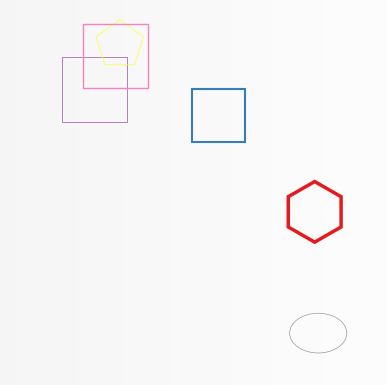[{"shape": "hexagon", "thickness": 2.5, "radius": 0.39, "center": [0.812, 0.45]}, {"shape": "square", "thickness": 1.5, "radius": 0.34, "center": [0.563, 0.7]}, {"shape": "square", "thickness": 0.5, "radius": 0.42, "center": [0.244, 0.768]}, {"shape": "pentagon", "thickness": 0.5, "radius": 0.32, "center": [0.309, 0.884]}, {"shape": "square", "thickness": 1, "radius": 0.42, "center": [0.299, 0.854]}, {"shape": "oval", "thickness": 0.5, "radius": 0.37, "center": [0.821, 0.135]}]